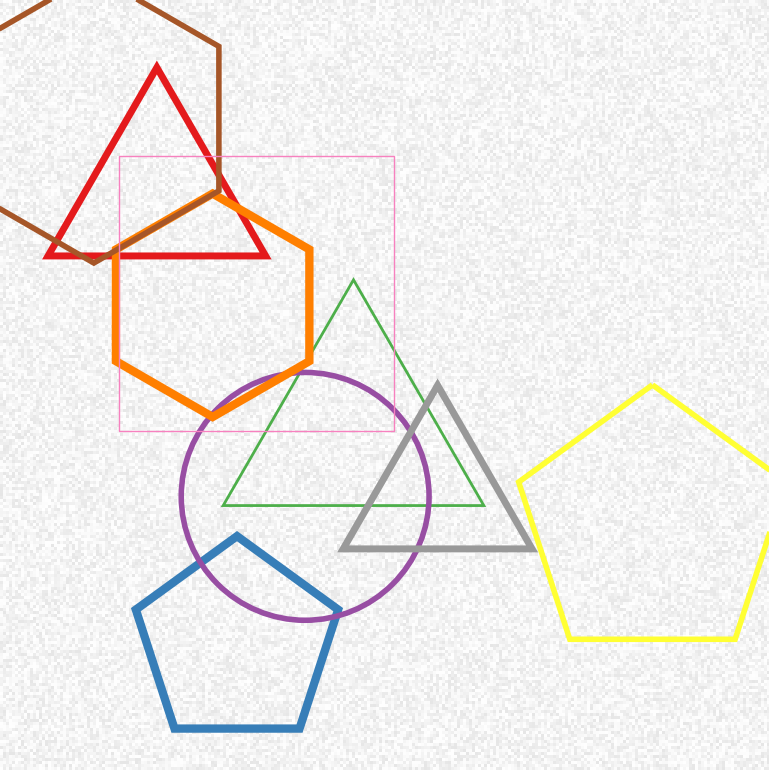[{"shape": "triangle", "thickness": 2.5, "radius": 0.82, "center": [0.204, 0.749]}, {"shape": "pentagon", "thickness": 3, "radius": 0.69, "center": [0.308, 0.166]}, {"shape": "triangle", "thickness": 1, "radius": 0.98, "center": [0.459, 0.441]}, {"shape": "circle", "thickness": 2, "radius": 0.8, "center": [0.396, 0.355]}, {"shape": "hexagon", "thickness": 3, "radius": 0.73, "center": [0.276, 0.604]}, {"shape": "pentagon", "thickness": 2, "radius": 0.91, "center": [0.847, 0.318]}, {"shape": "hexagon", "thickness": 2, "radius": 0.94, "center": [0.122, 0.846]}, {"shape": "square", "thickness": 0.5, "radius": 0.89, "center": [0.333, 0.619]}, {"shape": "triangle", "thickness": 2.5, "radius": 0.71, "center": [0.568, 0.358]}]